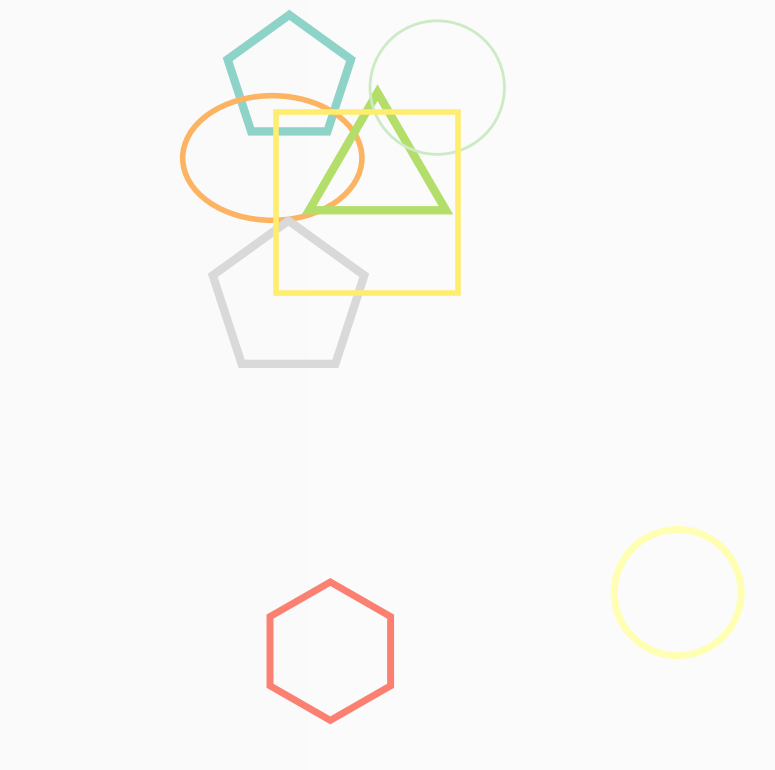[{"shape": "pentagon", "thickness": 3, "radius": 0.42, "center": [0.373, 0.897]}, {"shape": "circle", "thickness": 2.5, "radius": 0.41, "center": [0.874, 0.23]}, {"shape": "hexagon", "thickness": 2.5, "radius": 0.45, "center": [0.426, 0.154]}, {"shape": "oval", "thickness": 2, "radius": 0.58, "center": [0.351, 0.795]}, {"shape": "triangle", "thickness": 3, "radius": 0.51, "center": [0.487, 0.778]}, {"shape": "pentagon", "thickness": 3, "radius": 0.51, "center": [0.372, 0.611]}, {"shape": "circle", "thickness": 1, "radius": 0.43, "center": [0.564, 0.886]}, {"shape": "square", "thickness": 2, "radius": 0.59, "center": [0.474, 0.736]}]